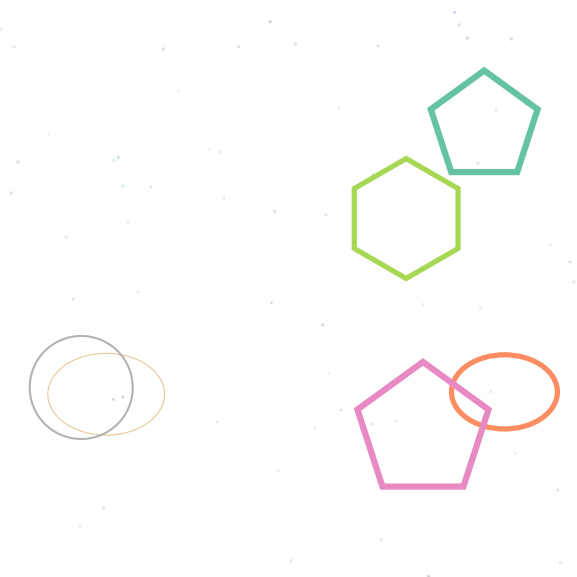[{"shape": "pentagon", "thickness": 3, "radius": 0.49, "center": [0.838, 0.78]}, {"shape": "oval", "thickness": 2.5, "radius": 0.46, "center": [0.873, 0.321]}, {"shape": "pentagon", "thickness": 3, "radius": 0.6, "center": [0.732, 0.253]}, {"shape": "hexagon", "thickness": 2.5, "radius": 0.52, "center": [0.703, 0.621]}, {"shape": "oval", "thickness": 0.5, "radius": 0.51, "center": [0.184, 0.316]}, {"shape": "circle", "thickness": 1, "radius": 0.45, "center": [0.141, 0.328]}]